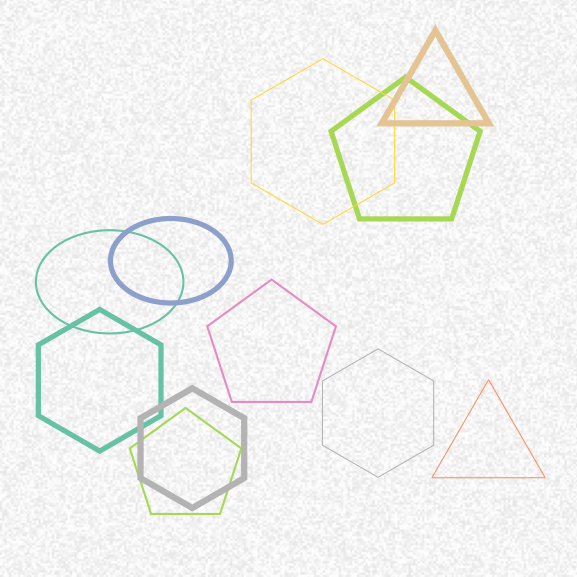[{"shape": "oval", "thickness": 1, "radius": 0.64, "center": [0.19, 0.511]}, {"shape": "hexagon", "thickness": 2.5, "radius": 0.61, "center": [0.173, 0.341]}, {"shape": "triangle", "thickness": 0.5, "radius": 0.57, "center": [0.846, 0.229]}, {"shape": "oval", "thickness": 2.5, "radius": 0.52, "center": [0.296, 0.548]}, {"shape": "pentagon", "thickness": 1, "radius": 0.59, "center": [0.47, 0.398]}, {"shape": "pentagon", "thickness": 2.5, "radius": 0.68, "center": [0.702, 0.73]}, {"shape": "pentagon", "thickness": 1, "radius": 0.51, "center": [0.321, 0.191]}, {"shape": "hexagon", "thickness": 0.5, "radius": 0.72, "center": [0.559, 0.754]}, {"shape": "triangle", "thickness": 3, "radius": 0.54, "center": [0.754, 0.839]}, {"shape": "hexagon", "thickness": 3, "radius": 0.52, "center": [0.333, 0.223]}, {"shape": "hexagon", "thickness": 0.5, "radius": 0.56, "center": [0.655, 0.284]}]